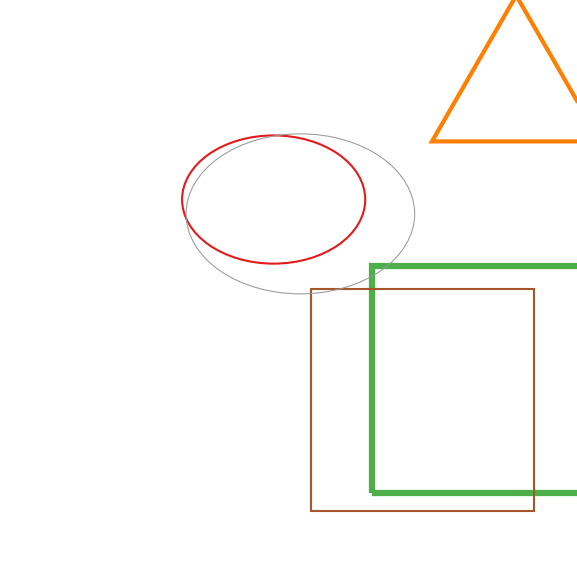[{"shape": "oval", "thickness": 1, "radius": 0.79, "center": [0.474, 0.654]}, {"shape": "square", "thickness": 3, "radius": 0.98, "center": [0.841, 0.342]}, {"shape": "triangle", "thickness": 2, "radius": 0.84, "center": [0.894, 0.838]}, {"shape": "square", "thickness": 1, "radius": 0.96, "center": [0.732, 0.307]}, {"shape": "oval", "thickness": 0.5, "radius": 0.99, "center": [0.52, 0.629]}]